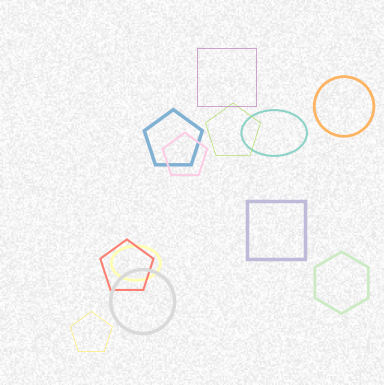[{"shape": "oval", "thickness": 1.5, "radius": 0.43, "center": [0.712, 0.655]}, {"shape": "oval", "thickness": 2, "radius": 0.32, "center": [0.353, 0.317]}, {"shape": "square", "thickness": 2.5, "radius": 0.38, "center": [0.717, 0.404]}, {"shape": "pentagon", "thickness": 1.5, "radius": 0.36, "center": [0.33, 0.306]}, {"shape": "pentagon", "thickness": 2.5, "radius": 0.4, "center": [0.45, 0.636]}, {"shape": "circle", "thickness": 2, "radius": 0.39, "center": [0.894, 0.724]}, {"shape": "pentagon", "thickness": 0.5, "radius": 0.38, "center": [0.605, 0.657]}, {"shape": "pentagon", "thickness": 1.5, "radius": 0.3, "center": [0.48, 0.595]}, {"shape": "circle", "thickness": 2.5, "radius": 0.42, "center": [0.371, 0.217]}, {"shape": "square", "thickness": 0.5, "radius": 0.38, "center": [0.588, 0.8]}, {"shape": "hexagon", "thickness": 2, "radius": 0.4, "center": [0.887, 0.266]}, {"shape": "pentagon", "thickness": 0.5, "radius": 0.29, "center": [0.237, 0.134]}]